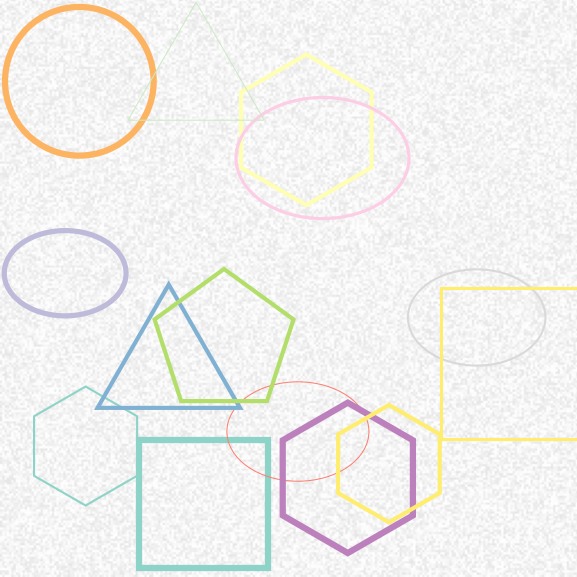[{"shape": "square", "thickness": 3, "radius": 0.56, "center": [0.352, 0.126]}, {"shape": "hexagon", "thickness": 1, "radius": 0.52, "center": [0.148, 0.227]}, {"shape": "hexagon", "thickness": 2, "radius": 0.65, "center": [0.53, 0.774]}, {"shape": "oval", "thickness": 2.5, "radius": 0.53, "center": [0.113, 0.526]}, {"shape": "oval", "thickness": 0.5, "radius": 0.61, "center": [0.516, 0.252]}, {"shape": "triangle", "thickness": 2, "radius": 0.71, "center": [0.292, 0.364]}, {"shape": "circle", "thickness": 3, "radius": 0.64, "center": [0.137, 0.858]}, {"shape": "pentagon", "thickness": 2, "radius": 0.63, "center": [0.388, 0.407]}, {"shape": "oval", "thickness": 1.5, "radius": 0.75, "center": [0.558, 0.726]}, {"shape": "oval", "thickness": 1, "radius": 0.6, "center": [0.825, 0.449]}, {"shape": "hexagon", "thickness": 3, "radius": 0.65, "center": [0.602, 0.172]}, {"shape": "triangle", "thickness": 0.5, "radius": 0.68, "center": [0.34, 0.859]}, {"shape": "hexagon", "thickness": 2, "radius": 0.51, "center": [0.673, 0.196]}, {"shape": "square", "thickness": 1.5, "radius": 0.65, "center": [0.894, 0.369]}]